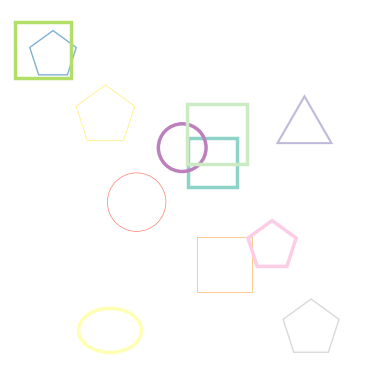[{"shape": "square", "thickness": 2.5, "radius": 0.32, "center": [0.552, 0.578]}, {"shape": "oval", "thickness": 2.5, "radius": 0.41, "center": [0.286, 0.142]}, {"shape": "triangle", "thickness": 1.5, "radius": 0.4, "center": [0.791, 0.669]}, {"shape": "circle", "thickness": 0.5, "radius": 0.38, "center": [0.355, 0.475]}, {"shape": "pentagon", "thickness": 1, "radius": 0.32, "center": [0.138, 0.857]}, {"shape": "square", "thickness": 0.5, "radius": 0.36, "center": [0.584, 0.313]}, {"shape": "square", "thickness": 2.5, "radius": 0.36, "center": [0.111, 0.87]}, {"shape": "pentagon", "thickness": 2.5, "radius": 0.33, "center": [0.707, 0.361]}, {"shape": "pentagon", "thickness": 1, "radius": 0.38, "center": [0.808, 0.147]}, {"shape": "circle", "thickness": 2.5, "radius": 0.31, "center": [0.473, 0.616]}, {"shape": "square", "thickness": 2.5, "radius": 0.39, "center": [0.564, 0.651]}, {"shape": "pentagon", "thickness": 0.5, "radius": 0.4, "center": [0.274, 0.699]}]